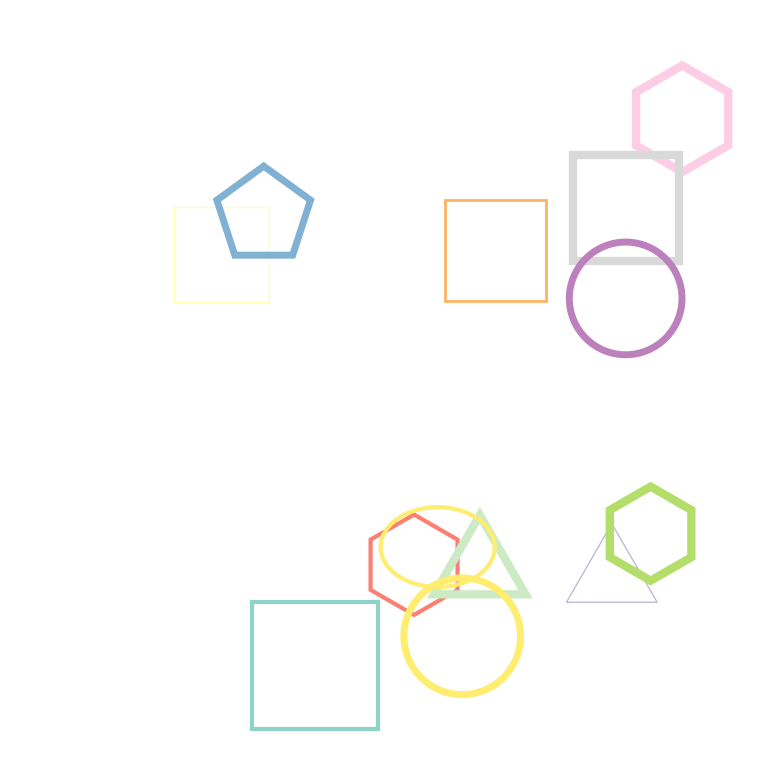[{"shape": "square", "thickness": 1.5, "radius": 0.41, "center": [0.409, 0.135]}, {"shape": "square", "thickness": 0.5, "radius": 0.31, "center": [0.288, 0.67]}, {"shape": "triangle", "thickness": 0.5, "radius": 0.34, "center": [0.795, 0.252]}, {"shape": "hexagon", "thickness": 1.5, "radius": 0.33, "center": [0.538, 0.267]}, {"shape": "pentagon", "thickness": 2.5, "radius": 0.32, "center": [0.342, 0.72]}, {"shape": "square", "thickness": 1, "radius": 0.33, "center": [0.644, 0.674]}, {"shape": "hexagon", "thickness": 3, "radius": 0.31, "center": [0.845, 0.307]}, {"shape": "hexagon", "thickness": 3, "radius": 0.35, "center": [0.886, 0.846]}, {"shape": "square", "thickness": 3, "radius": 0.34, "center": [0.813, 0.729]}, {"shape": "circle", "thickness": 2.5, "radius": 0.37, "center": [0.813, 0.612]}, {"shape": "triangle", "thickness": 3, "radius": 0.34, "center": [0.623, 0.262]}, {"shape": "circle", "thickness": 2.5, "radius": 0.38, "center": [0.6, 0.174]}, {"shape": "oval", "thickness": 1.5, "radius": 0.37, "center": [0.568, 0.289]}]